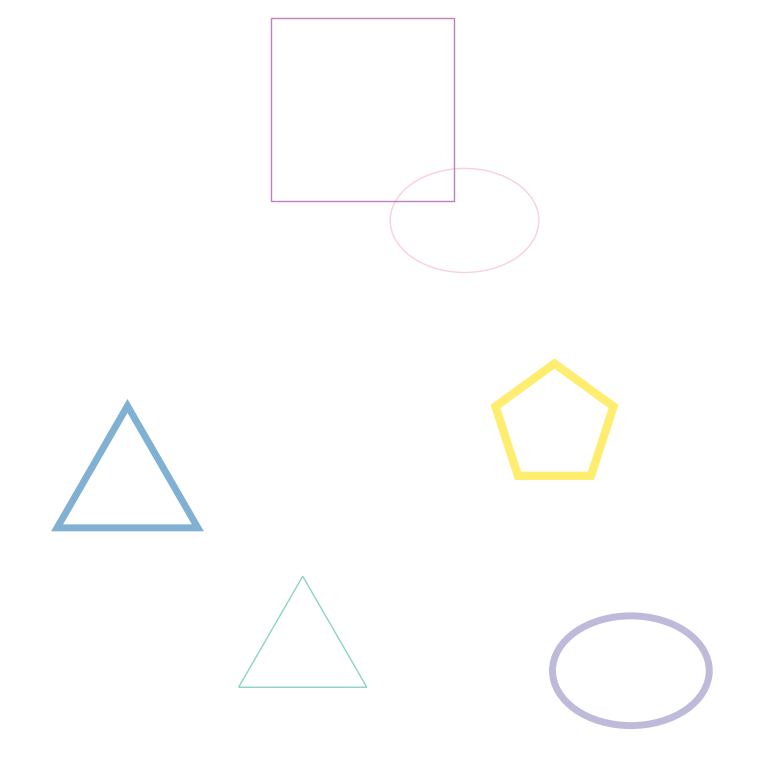[{"shape": "triangle", "thickness": 0.5, "radius": 0.48, "center": [0.393, 0.156]}, {"shape": "oval", "thickness": 2.5, "radius": 0.51, "center": [0.819, 0.129]}, {"shape": "triangle", "thickness": 2.5, "radius": 0.53, "center": [0.166, 0.367]}, {"shape": "oval", "thickness": 0.5, "radius": 0.48, "center": [0.603, 0.714]}, {"shape": "square", "thickness": 0.5, "radius": 0.6, "center": [0.471, 0.858]}, {"shape": "pentagon", "thickness": 3, "radius": 0.4, "center": [0.72, 0.447]}]